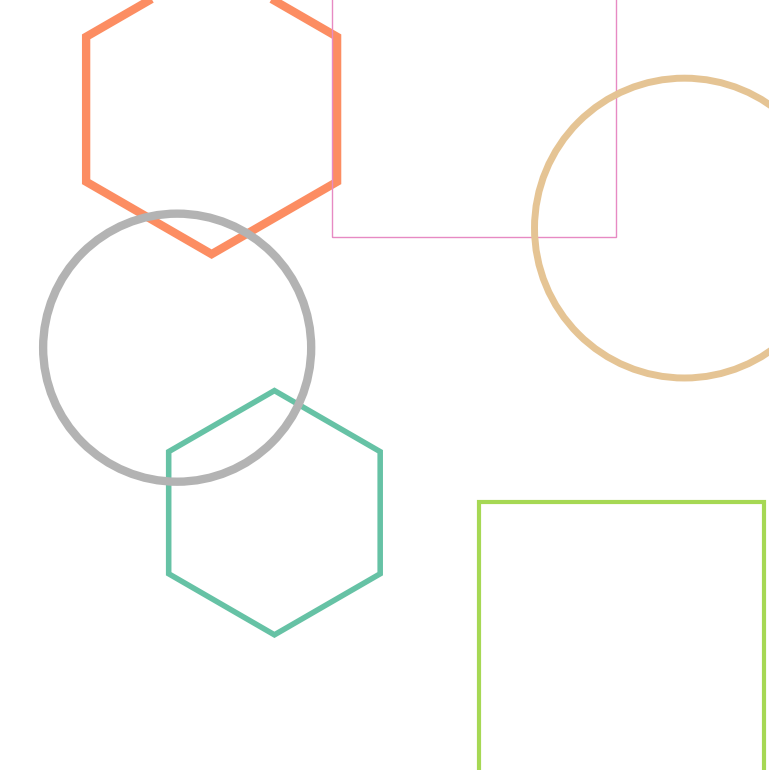[{"shape": "hexagon", "thickness": 2, "radius": 0.79, "center": [0.356, 0.334]}, {"shape": "hexagon", "thickness": 3, "radius": 0.94, "center": [0.275, 0.858]}, {"shape": "square", "thickness": 0.5, "radius": 0.92, "center": [0.615, 0.877]}, {"shape": "square", "thickness": 1.5, "radius": 0.93, "center": [0.807, 0.164]}, {"shape": "circle", "thickness": 2.5, "radius": 0.97, "center": [0.889, 0.704]}, {"shape": "circle", "thickness": 3, "radius": 0.87, "center": [0.23, 0.548]}]